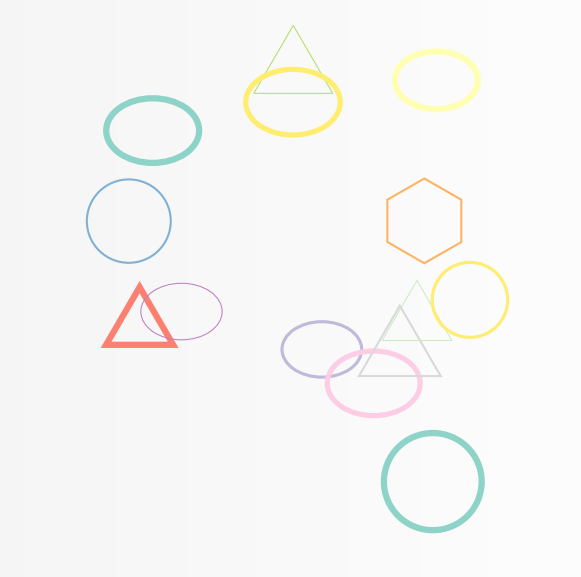[{"shape": "oval", "thickness": 3, "radius": 0.4, "center": [0.263, 0.773]}, {"shape": "circle", "thickness": 3, "radius": 0.42, "center": [0.745, 0.165]}, {"shape": "oval", "thickness": 3, "radius": 0.36, "center": [0.751, 0.86]}, {"shape": "oval", "thickness": 1.5, "radius": 0.34, "center": [0.554, 0.394]}, {"shape": "triangle", "thickness": 3, "radius": 0.33, "center": [0.24, 0.435]}, {"shape": "circle", "thickness": 1, "radius": 0.36, "center": [0.222, 0.616]}, {"shape": "hexagon", "thickness": 1, "radius": 0.37, "center": [0.73, 0.617]}, {"shape": "triangle", "thickness": 0.5, "radius": 0.39, "center": [0.505, 0.877]}, {"shape": "oval", "thickness": 2.5, "radius": 0.4, "center": [0.643, 0.335]}, {"shape": "triangle", "thickness": 1, "radius": 0.41, "center": [0.688, 0.389]}, {"shape": "oval", "thickness": 0.5, "radius": 0.35, "center": [0.312, 0.46]}, {"shape": "triangle", "thickness": 0.5, "radius": 0.35, "center": [0.717, 0.444]}, {"shape": "oval", "thickness": 2.5, "radius": 0.41, "center": [0.504, 0.822]}, {"shape": "circle", "thickness": 1.5, "radius": 0.32, "center": [0.809, 0.48]}]